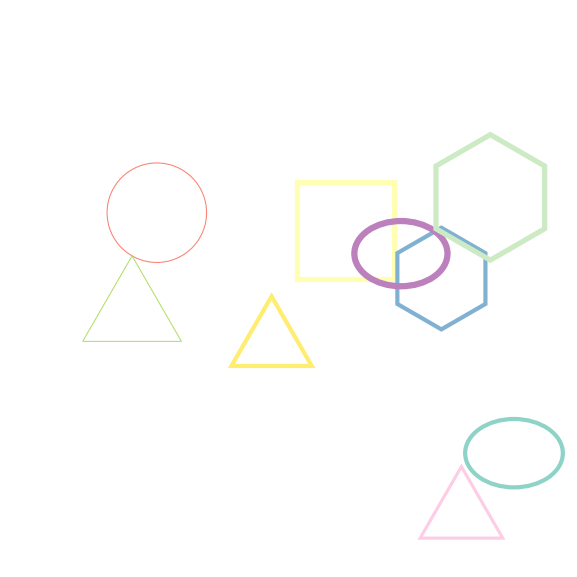[{"shape": "oval", "thickness": 2, "radius": 0.42, "center": [0.89, 0.214]}, {"shape": "square", "thickness": 2.5, "radius": 0.42, "center": [0.599, 0.6]}, {"shape": "circle", "thickness": 0.5, "radius": 0.43, "center": [0.272, 0.631]}, {"shape": "hexagon", "thickness": 2, "radius": 0.44, "center": [0.764, 0.517]}, {"shape": "triangle", "thickness": 0.5, "radius": 0.49, "center": [0.229, 0.457]}, {"shape": "triangle", "thickness": 1.5, "radius": 0.41, "center": [0.799, 0.109]}, {"shape": "oval", "thickness": 3, "radius": 0.4, "center": [0.694, 0.56]}, {"shape": "hexagon", "thickness": 2.5, "radius": 0.54, "center": [0.849, 0.657]}, {"shape": "triangle", "thickness": 2, "radius": 0.4, "center": [0.47, 0.406]}]